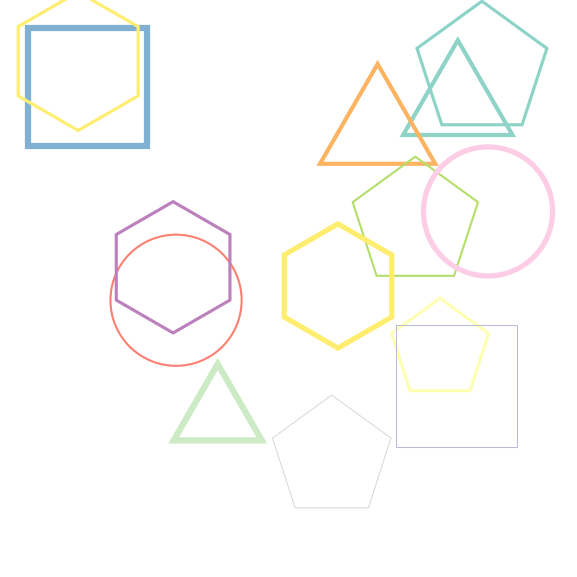[{"shape": "pentagon", "thickness": 1.5, "radius": 0.59, "center": [0.835, 0.879]}, {"shape": "triangle", "thickness": 2, "radius": 0.55, "center": [0.793, 0.82]}, {"shape": "pentagon", "thickness": 1.5, "radius": 0.44, "center": [0.762, 0.394]}, {"shape": "square", "thickness": 0.5, "radius": 0.53, "center": [0.791, 0.331]}, {"shape": "circle", "thickness": 1, "radius": 0.57, "center": [0.305, 0.479]}, {"shape": "square", "thickness": 3, "radius": 0.51, "center": [0.152, 0.849]}, {"shape": "triangle", "thickness": 2, "radius": 0.58, "center": [0.654, 0.773]}, {"shape": "pentagon", "thickness": 1, "radius": 0.57, "center": [0.719, 0.614]}, {"shape": "circle", "thickness": 2.5, "radius": 0.56, "center": [0.845, 0.633]}, {"shape": "pentagon", "thickness": 0.5, "radius": 0.54, "center": [0.574, 0.207]}, {"shape": "hexagon", "thickness": 1.5, "radius": 0.57, "center": [0.3, 0.536]}, {"shape": "triangle", "thickness": 3, "radius": 0.44, "center": [0.377, 0.281]}, {"shape": "hexagon", "thickness": 2.5, "radius": 0.54, "center": [0.585, 0.504]}, {"shape": "hexagon", "thickness": 1.5, "radius": 0.6, "center": [0.135, 0.893]}]